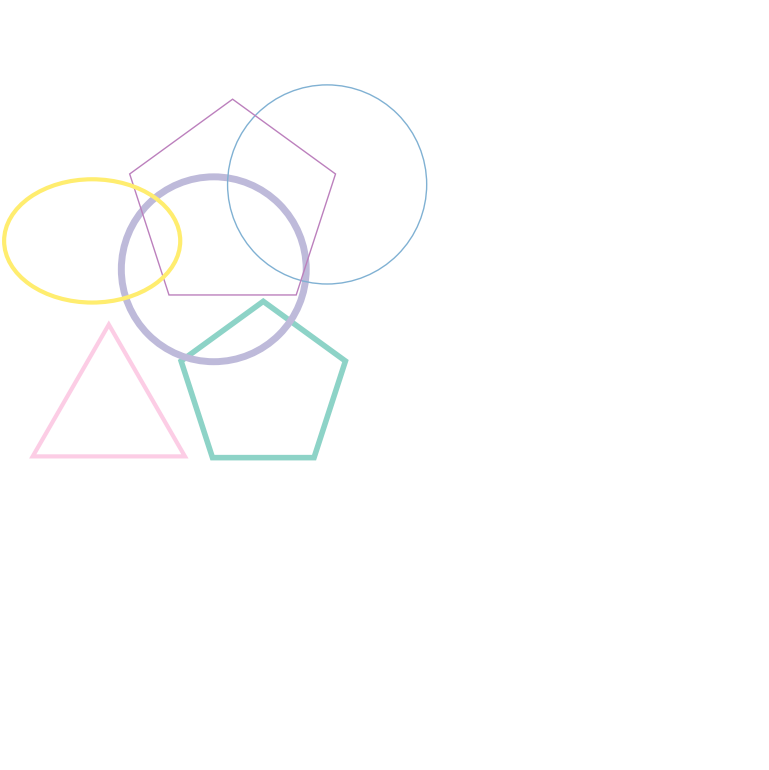[{"shape": "pentagon", "thickness": 2, "radius": 0.56, "center": [0.342, 0.496]}, {"shape": "circle", "thickness": 2.5, "radius": 0.6, "center": [0.278, 0.65]}, {"shape": "circle", "thickness": 0.5, "radius": 0.65, "center": [0.425, 0.76]}, {"shape": "triangle", "thickness": 1.5, "radius": 0.57, "center": [0.141, 0.464]}, {"shape": "pentagon", "thickness": 0.5, "radius": 0.7, "center": [0.302, 0.731]}, {"shape": "oval", "thickness": 1.5, "radius": 0.57, "center": [0.12, 0.687]}]